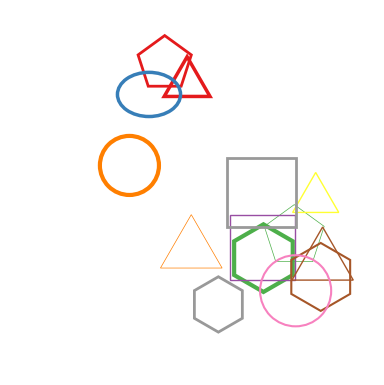[{"shape": "pentagon", "thickness": 2, "radius": 0.36, "center": [0.428, 0.835]}, {"shape": "triangle", "thickness": 2.5, "radius": 0.34, "center": [0.486, 0.784]}, {"shape": "oval", "thickness": 2.5, "radius": 0.41, "center": [0.387, 0.755]}, {"shape": "pentagon", "thickness": 0.5, "radius": 0.41, "center": [0.764, 0.387]}, {"shape": "hexagon", "thickness": 3, "radius": 0.44, "center": [0.684, 0.33]}, {"shape": "square", "thickness": 1, "radius": 0.42, "center": [0.681, 0.358]}, {"shape": "circle", "thickness": 3, "radius": 0.38, "center": [0.336, 0.57]}, {"shape": "triangle", "thickness": 0.5, "radius": 0.46, "center": [0.497, 0.35]}, {"shape": "triangle", "thickness": 1, "radius": 0.35, "center": [0.82, 0.483]}, {"shape": "hexagon", "thickness": 1.5, "radius": 0.44, "center": [0.833, 0.281]}, {"shape": "triangle", "thickness": 1, "radius": 0.46, "center": [0.838, 0.318]}, {"shape": "circle", "thickness": 1.5, "radius": 0.46, "center": [0.768, 0.245]}, {"shape": "square", "thickness": 2, "radius": 0.45, "center": [0.68, 0.5]}, {"shape": "hexagon", "thickness": 2, "radius": 0.36, "center": [0.567, 0.209]}]